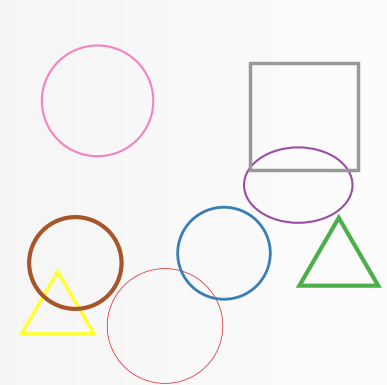[{"shape": "circle", "thickness": 0.5, "radius": 0.75, "center": [0.426, 0.153]}, {"shape": "circle", "thickness": 2, "radius": 0.6, "center": [0.578, 0.342]}, {"shape": "triangle", "thickness": 3, "radius": 0.59, "center": [0.874, 0.317]}, {"shape": "oval", "thickness": 1.5, "radius": 0.7, "center": [0.77, 0.519]}, {"shape": "triangle", "thickness": 2.5, "radius": 0.54, "center": [0.149, 0.187]}, {"shape": "circle", "thickness": 3, "radius": 0.6, "center": [0.194, 0.317]}, {"shape": "circle", "thickness": 1.5, "radius": 0.72, "center": [0.252, 0.738]}, {"shape": "square", "thickness": 2.5, "radius": 0.7, "center": [0.783, 0.697]}]